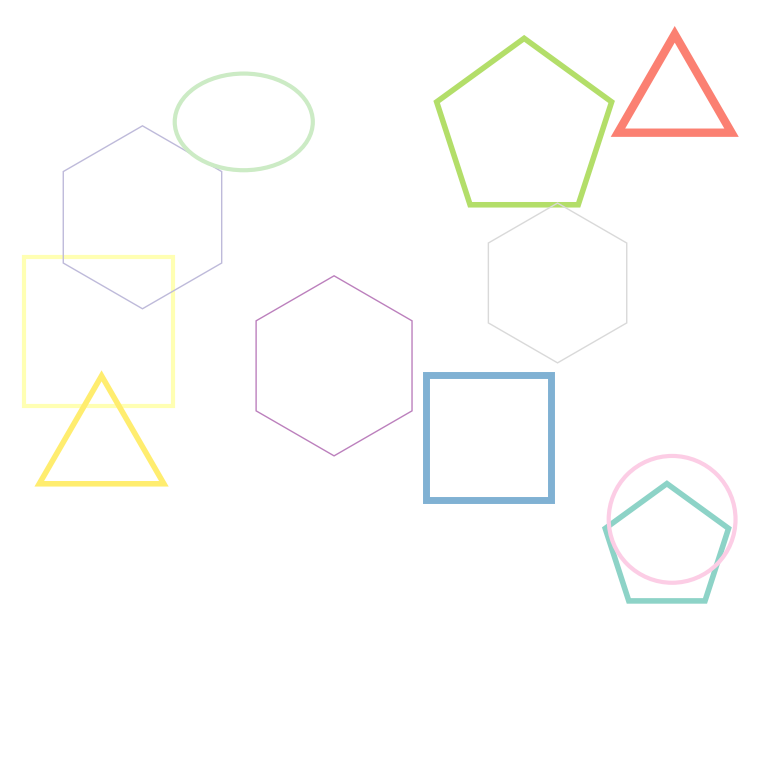[{"shape": "pentagon", "thickness": 2, "radius": 0.42, "center": [0.866, 0.288]}, {"shape": "square", "thickness": 1.5, "radius": 0.48, "center": [0.128, 0.569]}, {"shape": "hexagon", "thickness": 0.5, "radius": 0.59, "center": [0.185, 0.718]}, {"shape": "triangle", "thickness": 3, "radius": 0.43, "center": [0.876, 0.87]}, {"shape": "square", "thickness": 2.5, "radius": 0.41, "center": [0.634, 0.432]}, {"shape": "pentagon", "thickness": 2, "radius": 0.6, "center": [0.681, 0.831]}, {"shape": "circle", "thickness": 1.5, "radius": 0.41, "center": [0.873, 0.326]}, {"shape": "hexagon", "thickness": 0.5, "radius": 0.52, "center": [0.724, 0.633]}, {"shape": "hexagon", "thickness": 0.5, "radius": 0.58, "center": [0.434, 0.525]}, {"shape": "oval", "thickness": 1.5, "radius": 0.45, "center": [0.317, 0.842]}, {"shape": "triangle", "thickness": 2, "radius": 0.47, "center": [0.132, 0.418]}]